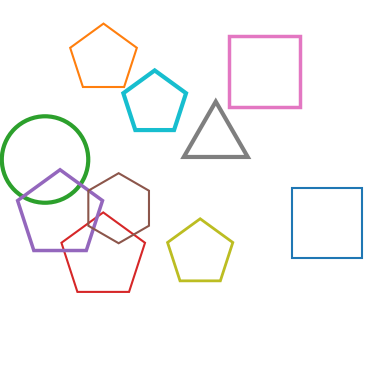[{"shape": "square", "thickness": 1.5, "radius": 0.45, "center": [0.85, 0.421]}, {"shape": "pentagon", "thickness": 1.5, "radius": 0.46, "center": [0.269, 0.848]}, {"shape": "circle", "thickness": 3, "radius": 0.56, "center": [0.117, 0.586]}, {"shape": "pentagon", "thickness": 1.5, "radius": 0.57, "center": [0.268, 0.334]}, {"shape": "pentagon", "thickness": 2.5, "radius": 0.58, "center": [0.156, 0.443]}, {"shape": "hexagon", "thickness": 1.5, "radius": 0.45, "center": [0.308, 0.459]}, {"shape": "square", "thickness": 2.5, "radius": 0.46, "center": [0.687, 0.814]}, {"shape": "triangle", "thickness": 3, "radius": 0.48, "center": [0.56, 0.64]}, {"shape": "pentagon", "thickness": 2, "radius": 0.45, "center": [0.52, 0.343]}, {"shape": "pentagon", "thickness": 3, "radius": 0.43, "center": [0.402, 0.731]}]